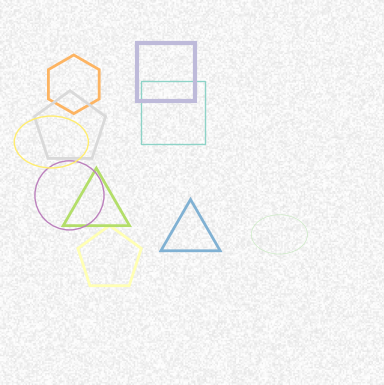[{"shape": "square", "thickness": 1, "radius": 0.41, "center": [0.449, 0.709]}, {"shape": "pentagon", "thickness": 2, "radius": 0.43, "center": [0.285, 0.328]}, {"shape": "square", "thickness": 3, "radius": 0.38, "center": [0.432, 0.813]}, {"shape": "triangle", "thickness": 2, "radius": 0.44, "center": [0.495, 0.393]}, {"shape": "hexagon", "thickness": 2, "radius": 0.38, "center": [0.192, 0.781]}, {"shape": "triangle", "thickness": 2, "radius": 0.5, "center": [0.25, 0.464]}, {"shape": "pentagon", "thickness": 2, "radius": 0.49, "center": [0.182, 0.667]}, {"shape": "circle", "thickness": 1, "radius": 0.45, "center": [0.18, 0.493]}, {"shape": "oval", "thickness": 0.5, "radius": 0.36, "center": [0.726, 0.391]}, {"shape": "oval", "thickness": 1, "radius": 0.48, "center": [0.133, 0.631]}]